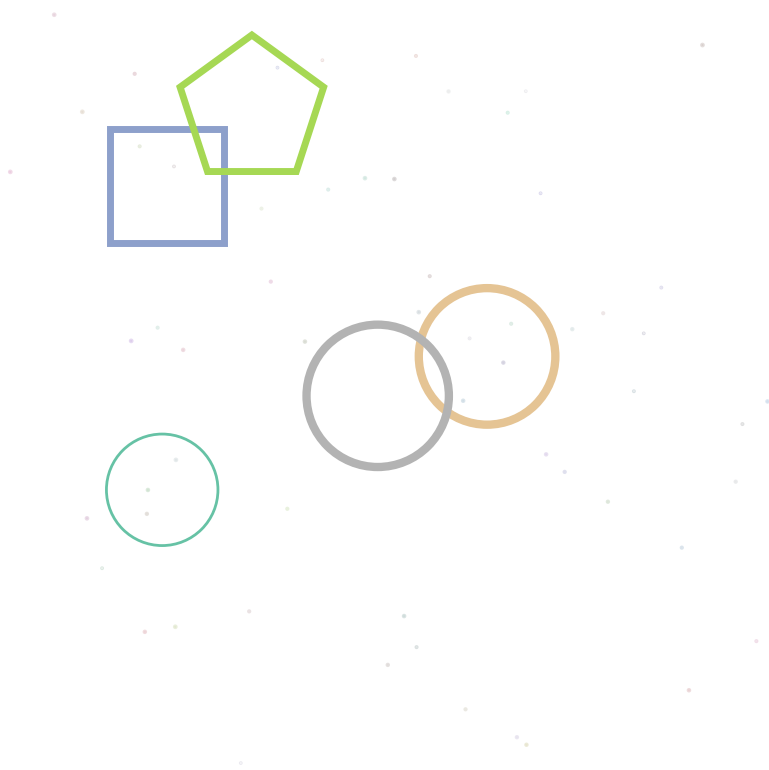[{"shape": "circle", "thickness": 1, "radius": 0.36, "center": [0.211, 0.364]}, {"shape": "square", "thickness": 2.5, "radius": 0.37, "center": [0.217, 0.758]}, {"shape": "pentagon", "thickness": 2.5, "radius": 0.49, "center": [0.327, 0.857]}, {"shape": "circle", "thickness": 3, "radius": 0.44, "center": [0.633, 0.537]}, {"shape": "circle", "thickness": 3, "radius": 0.46, "center": [0.491, 0.486]}]